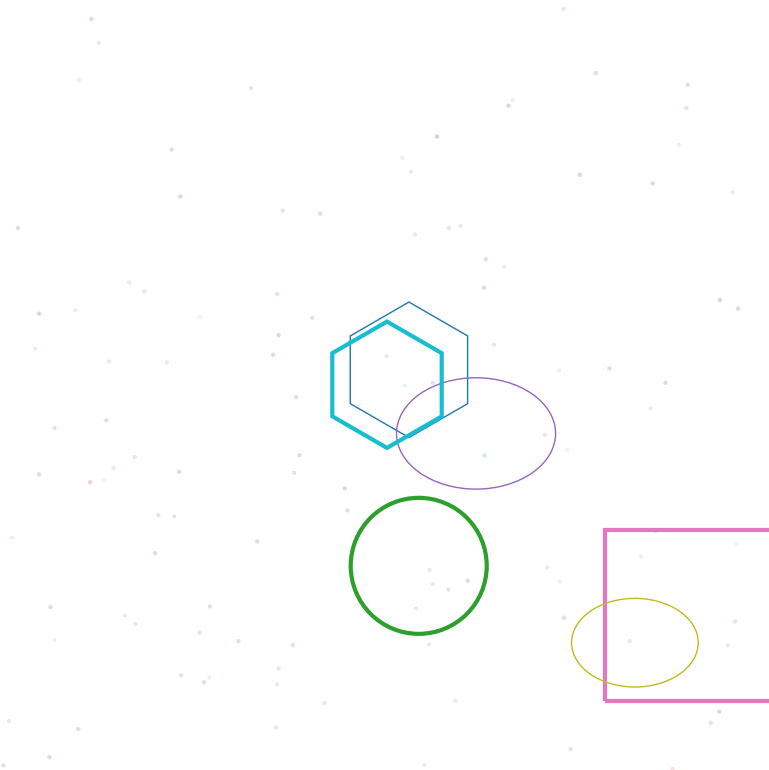[{"shape": "hexagon", "thickness": 0.5, "radius": 0.44, "center": [0.531, 0.52]}, {"shape": "circle", "thickness": 1.5, "radius": 0.44, "center": [0.544, 0.265]}, {"shape": "oval", "thickness": 0.5, "radius": 0.52, "center": [0.618, 0.437]}, {"shape": "square", "thickness": 1.5, "radius": 0.55, "center": [0.897, 0.201]}, {"shape": "oval", "thickness": 0.5, "radius": 0.41, "center": [0.825, 0.165]}, {"shape": "hexagon", "thickness": 1.5, "radius": 0.41, "center": [0.503, 0.5]}]